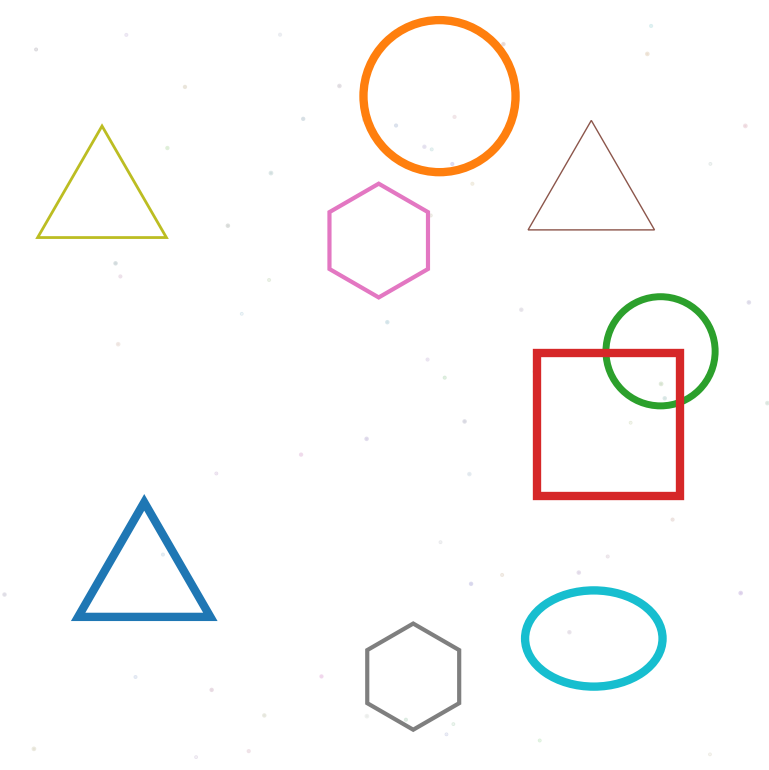[{"shape": "triangle", "thickness": 3, "radius": 0.5, "center": [0.187, 0.248]}, {"shape": "circle", "thickness": 3, "radius": 0.49, "center": [0.571, 0.875]}, {"shape": "circle", "thickness": 2.5, "radius": 0.35, "center": [0.858, 0.544]}, {"shape": "square", "thickness": 3, "radius": 0.46, "center": [0.79, 0.449]}, {"shape": "triangle", "thickness": 0.5, "radius": 0.47, "center": [0.768, 0.749]}, {"shape": "hexagon", "thickness": 1.5, "radius": 0.37, "center": [0.492, 0.688]}, {"shape": "hexagon", "thickness": 1.5, "radius": 0.34, "center": [0.537, 0.121]}, {"shape": "triangle", "thickness": 1, "radius": 0.48, "center": [0.133, 0.74]}, {"shape": "oval", "thickness": 3, "radius": 0.45, "center": [0.771, 0.171]}]